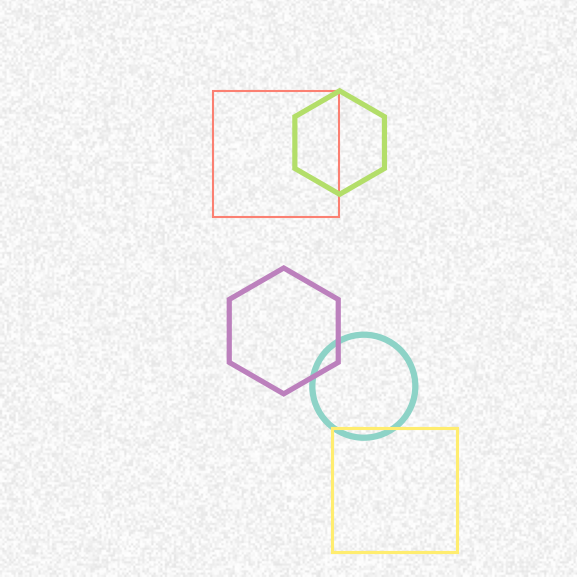[{"shape": "circle", "thickness": 3, "radius": 0.45, "center": [0.63, 0.33]}, {"shape": "square", "thickness": 1, "radius": 0.54, "center": [0.479, 0.733]}, {"shape": "hexagon", "thickness": 2.5, "radius": 0.45, "center": [0.588, 0.752]}, {"shape": "hexagon", "thickness": 2.5, "radius": 0.54, "center": [0.491, 0.426]}, {"shape": "square", "thickness": 1.5, "radius": 0.54, "center": [0.682, 0.151]}]